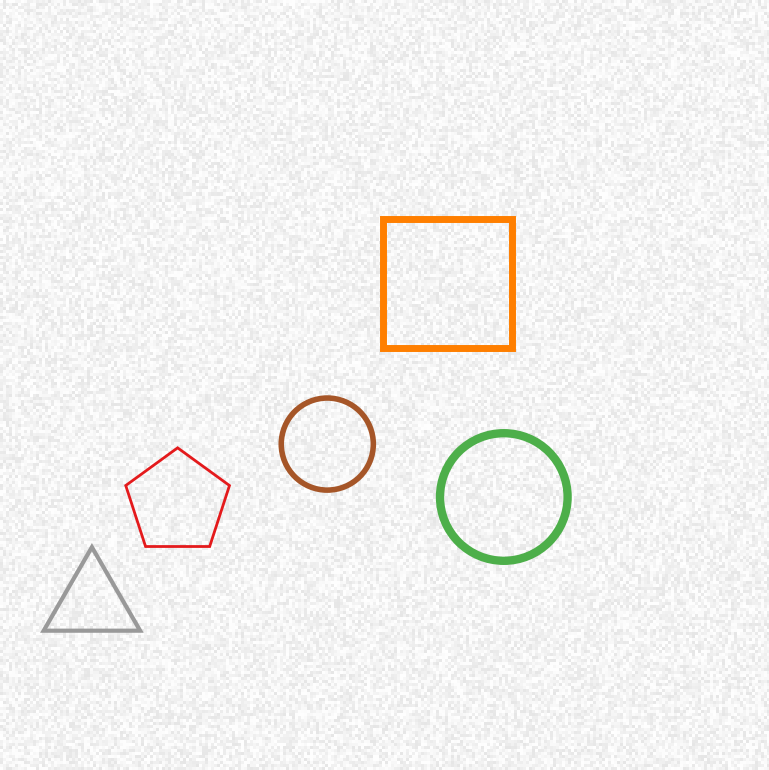[{"shape": "pentagon", "thickness": 1, "radius": 0.35, "center": [0.231, 0.348]}, {"shape": "circle", "thickness": 3, "radius": 0.41, "center": [0.654, 0.355]}, {"shape": "square", "thickness": 2.5, "radius": 0.42, "center": [0.581, 0.632]}, {"shape": "circle", "thickness": 2, "radius": 0.3, "center": [0.425, 0.423]}, {"shape": "triangle", "thickness": 1.5, "radius": 0.36, "center": [0.119, 0.217]}]